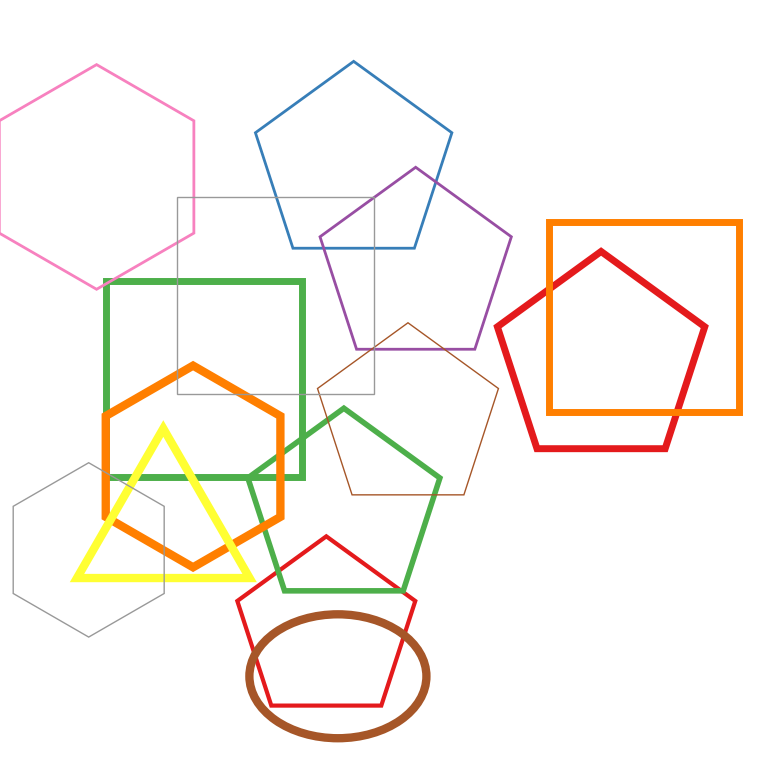[{"shape": "pentagon", "thickness": 2.5, "radius": 0.71, "center": [0.781, 0.532]}, {"shape": "pentagon", "thickness": 1.5, "radius": 0.61, "center": [0.424, 0.182]}, {"shape": "pentagon", "thickness": 1, "radius": 0.67, "center": [0.459, 0.786]}, {"shape": "pentagon", "thickness": 2, "radius": 0.66, "center": [0.447, 0.339]}, {"shape": "square", "thickness": 2.5, "radius": 0.64, "center": [0.265, 0.508]}, {"shape": "pentagon", "thickness": 1, "radius": 0.65, "center": [0.54, 0.652]}, {"shape": "hexagon", "thickness": 3, "radius": 0.65, "center": [0.251, 0.394]}, {"shape": "square", "thickness": 2.5, "radius": 0.62, "center": [0.837, 0.588]}, {"shape": "triangle", "thickness": 3, "radius": 0.65, "center": [0.212, 0.314]}, {"shape": "pentagon", "thickness": 0.5, "radius": 0.62, "center": [0.53, 0.457]}, {"shape": "oval", "thickness": 3, "radius": 0.57, "center": [0.439, 0.122]}, {"shape": "hexagon", "thickness": 1, "radius": 0.73, "center": [0.125, 0.77]}, {"shape": "hexagon", "thickness": 0.5, "radius": 0.57, "center": [0.115, 0.286]}, {"shape": "square", "thickness": 0.5, "radius": 0.64, "center": [0.358, 0.616]}]